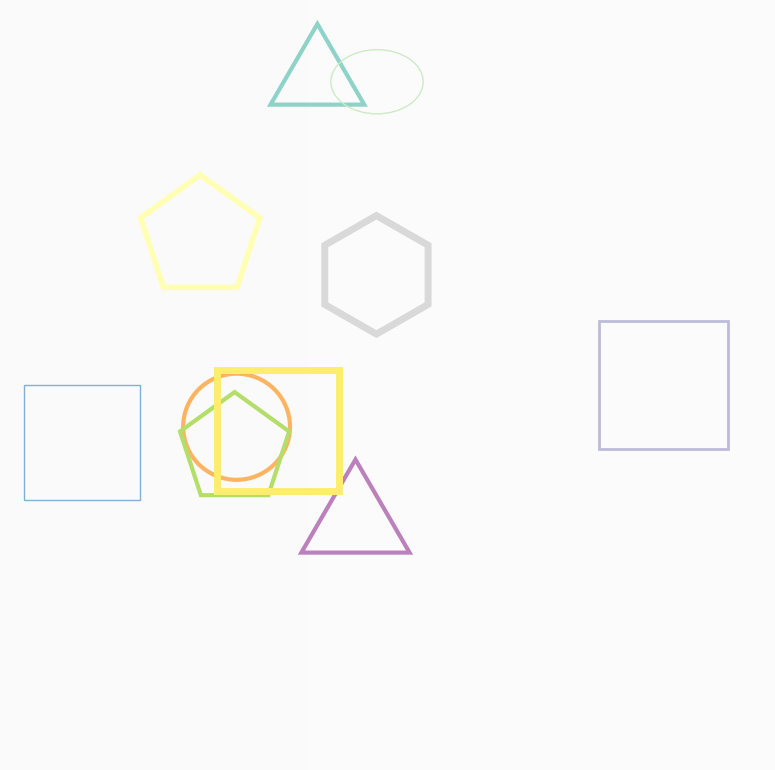[{"shape": "triangle", "thickness": 1.5, "radius": 0.35, "center": [0.41, 0.899]}, {"shape": "pentagon", "thickness": 2, "radius": 0.4, "center": [0.258, 0.692]}, {"shape": "square", "thickness": 1, "radius": 0.42, "center": [0.856, 0.5]}, {"shape": "square", "thickness": 0.5, "radius": 0.38, "center": [0.106, 0.426]}, {"shape": "circle", "thickness": 1.5, "radius": 0.34, "center": [0.305, 0.446]}, {"shape": "pentagon", "thickness": 1.5, "radius": 0.37, "center": [0.303, 0.417]}, {"shape": "hexagon", "thickness": 2.5, "radius": 0.38, "center": [0.486, 0.643]}, {"shape": "triangle", "thickness": 1.5, "radius": 0.4, "center": [0.459, 0.323]}, {"shape": "oval", "thickness": 0.5, "radius": 0.3, "center": [0.486, 0.894]}, {"shape": "square", "thickness": 2.5, "radius": 0.4, "center": [0.359, 0.441]}]